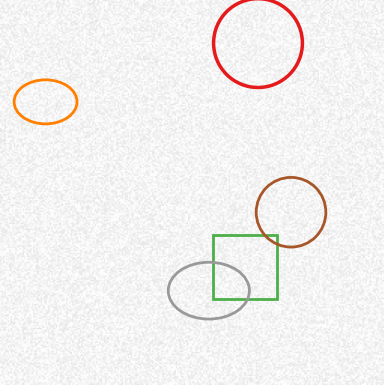[{"shape": "circle", "thickness": 2.5, "radius": 0.58, "center": [0.67, 0.888]}, {"shape": "square", "thickness": 2, "radius": 0.42, "center": [0.637, 0.306]}, {"shape": "oval", "thickness": 2, "radius": 0.41, "center": [0.118, 0.735]}, {"shape": "circle", "thickness": 2, "radius": 0.45, "center": [0.756, 0.449]}, {"shape": "oval", "thickness": 2, "radius": 0.53, "center": [0.542, 0.245]}]